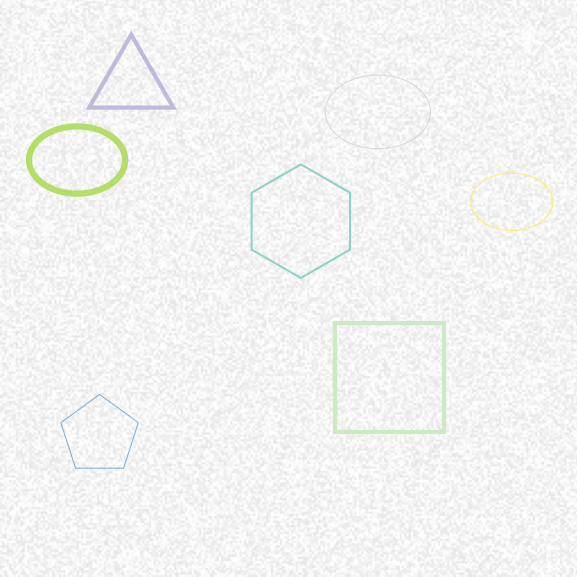[{"shape": "hexagon", "thickness": 1, "radius": 0.49, "center": [0.521, 0.616]}, {"shape": "triangle", "thickness": 2, "radius": 0.42, "center": [0.227, 0.855]}, {"shape": "pentagon", "thickness": 0.5, "radius": 0.35, "center": [0.172, 0.245]}, {"shape": "oval", "thickness": 3, "radius": 0.42, "center": [0.134, 0.722]}, {"shape": "oval", "thickness": 0.5, "radius": 0.46, "center": [0.654, 0.805]}, {"shape": "square", "thickness": 2, "radius": 0.47, "center": [0.675, 0.345]}, {"shape": "oval", "thickness": 0.5, "radius": 0.36, "center": [0.886, 0.65]}]